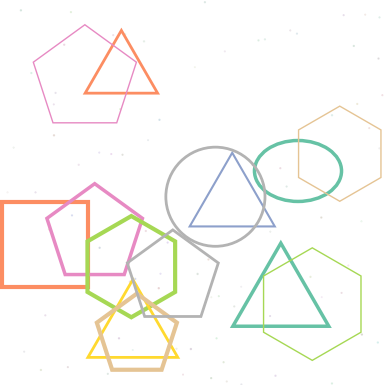[{"shape": "oval", "thickness": 2.5, "radius": 0.57, "center": [0.774, 0.556]}, {"shape": "triangle", "thickness": 2.5, "radius": 0.72, "center": [0.729, 0.225]}, {"shape": "triangle", "thickness": 2, "radius": 0.54, "center": [0.315, 0.812]}, {"shape": "square", "thickness": 3, "radius": 0.56, "center": [0.116, 0.365]}, {"shape": "triangle", "thickness": 1.5, "radius": 0.64, "center": [0.603, 0.476]}, {"shape": "pentagon", "thickness": 2.5, "radius": 0.65, "center": [0.246, 0.392]}, {"shape": "pentagon", "thickness": 1, "radius": 0.7, "center": [0.22, 0.795]}, {"shape": "hexagon", "thickness": 1, "radius": 0.73, "center": [0.811, 0.21]}, {"shape": "hexagon", "thickness": 3, "radius": 0.66, "center": [0.341, 0.307]}, {"shape": "triangle", "thickness": 2, "radius": 0.67, "center": [0.345, 0.139]}, {"shape": "hexagon", "thickness": 1, "radius": 0.62, "center": [0.883, 0.601]}, {"shape": "pentagon", "thickness": 3, "radius": 0.55, "center": [0.356, 0.128]}, {"shape": "circle", "thickness": 2, "radius": 0.64, "center": [0.56, 0.489]}, {"shape": "pentagon", "thickness": 2, "radius": 0.62, "center": [0.449, 0.279]}]